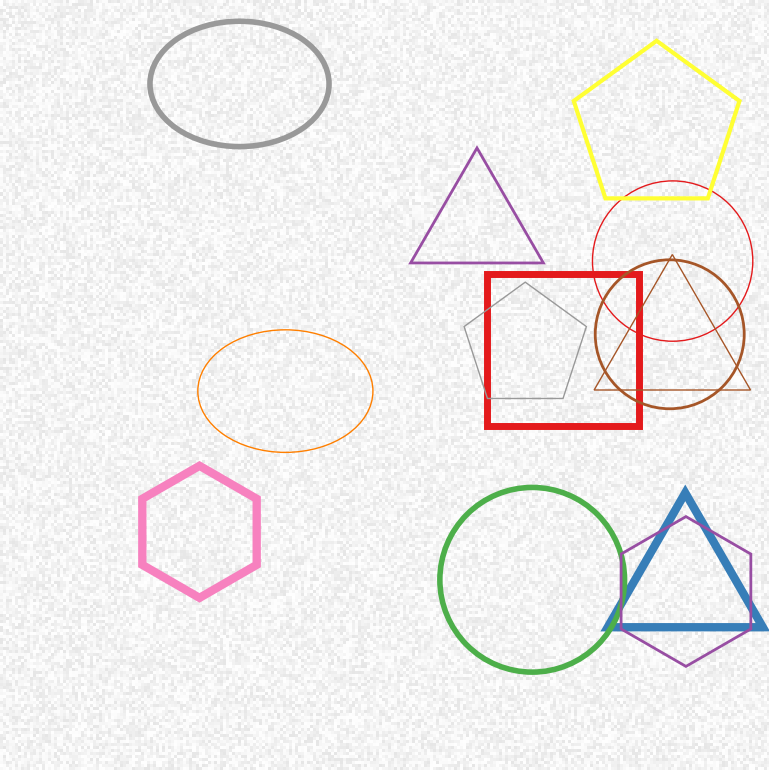[{"shape": "circle", "thickness": 0.5, "radius": 0.52, "center": [0.874, 0.661]}, {"shape": "square", "thickness": 2.5, "radius": 0.49, "center": [0.731, 0.546]}, {"shape": "triangle", "thickness": 3, "radius": 0.58, "center": [0.89, 0.244]}, {"shape": "circle", "thickness": 2, "radius": 0.6, "center": [0.691, 0.247]}, {"shape": "triangle", "thickness": 1, "radius": 0.5, "center": [0.619, 0.708]}, {"shape": "hexagon", "thickness": 1, "radius": 0.49, "center": [0.891, 0.232]}, {"shape": "oval", "thickness": 0.5, "radius": 0.57, "center": [0.371, 0.492]}, {"shape": "pentagon", "thickness": 1.5, "radius": 0.57, "center": [0.853, 0.834]}, {"shape": "circle", "thickness": 1, "radius": 0.48, "center": [0.87, 0.566]}, {"shape": "triangle", "thickness": 0.5, "radius": 0.59, "center": [0.873, 0.552]}, {"shape": "hexagon", "thickness": 3, "radius": 0.43, "center": [0.259, 0.309]}, {"shape": "oval", "thickness": 2, "radius": 0.58, "center": [0.311, 0.891]}, {"shape": "pentagon", "thickness": 0.5, "radius": 0.42, "center": [0.682, 0.55]}]